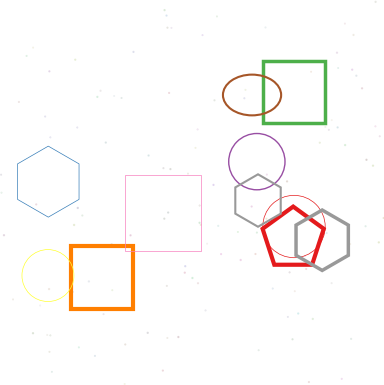[{"shape": "circle", "thickness": 0.5, "radius": 0.4, "center": [0.764, 0.412]}, {"shape": "pentagon", "thickness": 3, "radius": 0.42, "center": [0.762, 0.38]}, {"shape": "hexagon", "thickness": 0.5, "radius": 0.46, "center": [0.125, 0.528]}, {"shape": "square", "thickness": 2.5, "radius": 0.4, "center": [0.764, 0.761]}, {"shape": "circle", "thickness": 1, "radius": 0.37, "center": [0.667, 0.58]}, {"shape": "square", "thickness": 3, "radius": 0.4, "center": [0.265, 0.279]}, {"shape": "circle", "thickness": 0.5, "radius": 0.34, "center": [0.125, 0.284]}, {"shape": "oval", "thickness": 1.5, "radius": 0.38, "center": [0.655, 0.753]}, {"shape": "square", "thickness": 0.5, "radius": 0.49, "center": [0.424, 0.446]}, {"shape": "hexagon", "thickness": 1.5, "radius": 0.34, "center": [0.67, 0.479]}, {"shape": "hexagon", "thickness": 2.5, "radius": 0.39, "center": [0.837, 0.376]}]